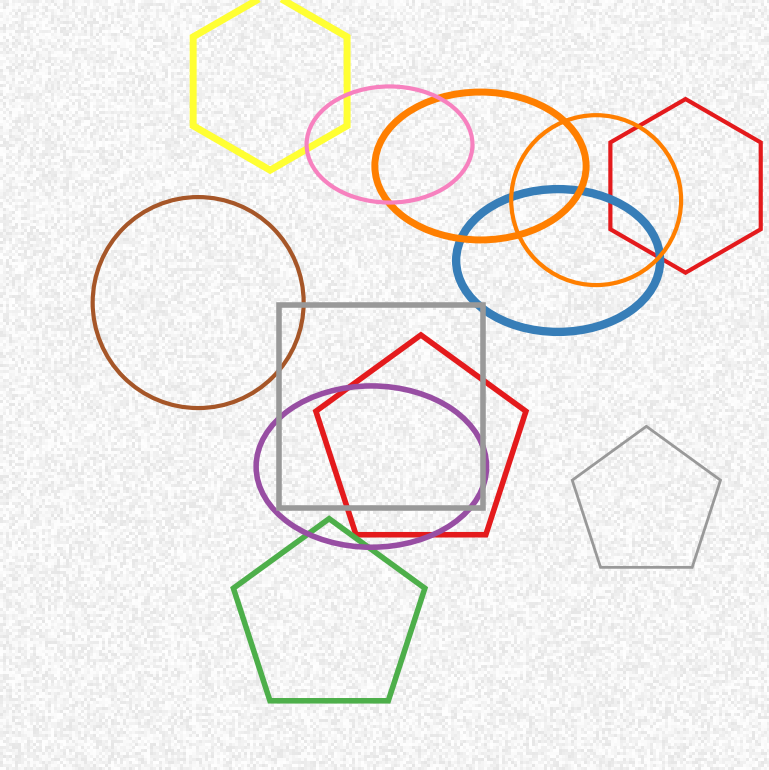[{"shape": "pentagon", "thickness": 2, "radius": 0.72, "center": [0.547, 0.422]}, {"shape": "hexagon", "thickness": 1.5, "radius": 0.56, "center": [0.89, 0.759]}, {"shape": "oval", "thickness": 3, "radius": 0.66, "center": [0.725, 0.662]}, {"shape": "pentagon", "thickness": 2, "radius": 0.65, "center": [0.427, 0.196]}, {"shape": "oval", "thickness": 2, "radius": 0.75, "center": [0.482, 0.394]}, {"shape": "oval", "thickness": 2.5, "radius": 0.69, "center": [0.624, 0.784]}, {"shape": "circle", "thickness": 1.5, "radius": 0.55, "center": [0.774, 0.74]}, {"shape": "hexagon", "thickness": 2.5, "radius": 0.58, "center": [0.351, 0.894]}, {"shape": "circle", "thickness": 1.5, "radius": 0.69, "center": [0.257, 0.607]}, {"shape": "oval", "thickness": 1.5, "radius": 0.54, "center": [0.506, 0.812]}, {"shape": "square", "thickness": 2, "radius": 0.66, "center": [0.495, 0.472]}, {"shape": "pentagon", "thickness": 1, "radius": 0.51, "center": [0.839, 0.345]}]